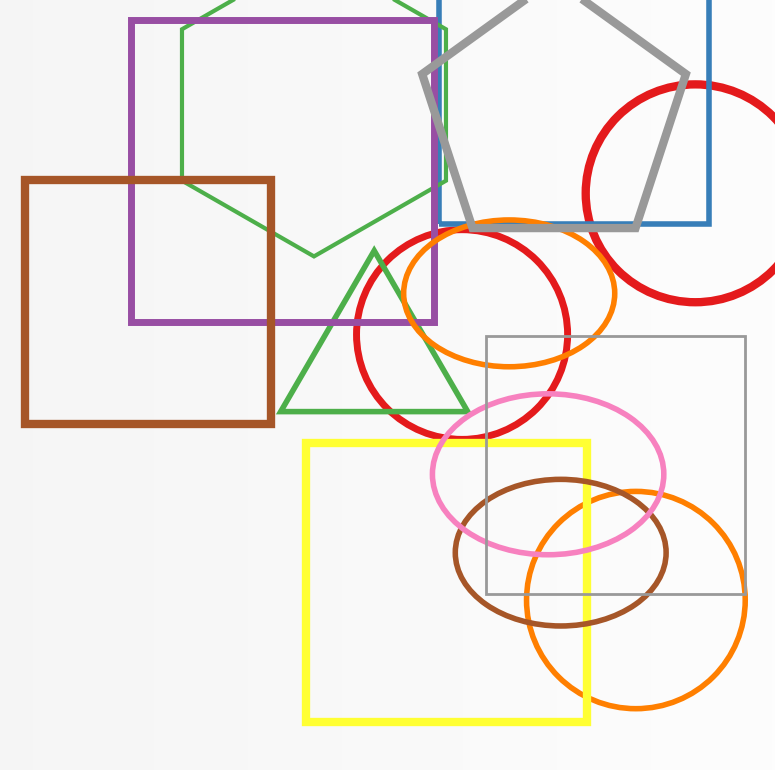[{"shape": "circle", "thickness": 3, "radius": 0.71, "center": [0.897, 0.749]}, {"shape": "circle", "thickness": 2.5, "radius": 0.68, "center": [0.596, 0.566]}, {"shape": "square", "thickness": 2, "radius": 0.87, "center": [0.741, 0.884]}, {"shape": "triangle", "thickness": 2, "radius": 0.7, "center": [0.483, 0.535]}, {"shape": "hexagon", "thickness": 1.5, "radius": 0.98, "center": [0.405, 0.864]}, {"shape": "square", "thickness": 2.5, "radius": 0.98, "center": [0.364, 0.778]}, {"shape": "oval", "thickness": 2, "radius": 0.68, "center": [0.657, 0.619]}, {"shape": "circle", "thickness": 2, "radius": 0.71, "center": [0.82, 0.221]}, {"shape": "square", "thickness": 3, "radius": 0.91, "center": [0.576, 0.244]}, {"shape": "square", "thickness": 3, "radius": 0.79, "center": [0.191, 0.608]}, {"shape": "oval", "thickness": 2, "radius": 0.68, "center": [0.723, 0.282]}, {"shape": "oval", "thickness": 2, "radius": 0.75, "center": [0.707, 0.384]}, {"shape": "pentagon", "thickness": 3, "radius": 0.89, "center": [0.715, 0.849]}, {"shape": "square", "thickness": 1, "radius": 0.84, "center": [0.794, 0.396]}]